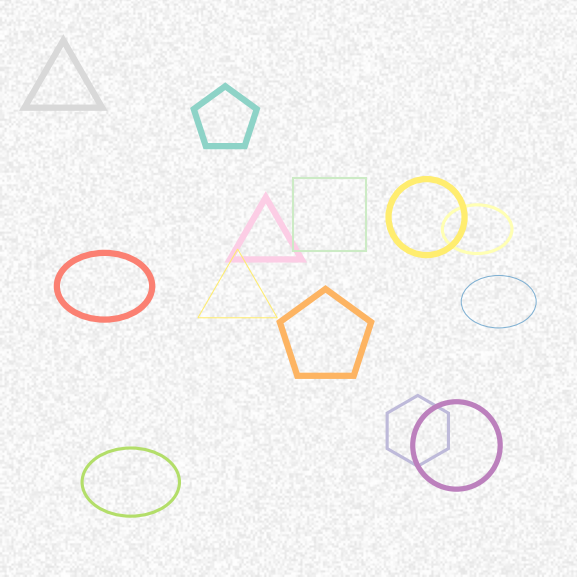[{"shape": "pentagon", "thickness": 3, "radius": 0.29, "center": [0.39, 0.792]}, {"shape": "oval", "thickness": 1.5, "radius": 0.3, "center": [0.826, 0.602]}, {"shape": "hexagon", "thickness": 1.5, "radius": 0.31, "center": [0.723, 0.253]}, {"shape": "oval", "thickness": 3, "radius": 0.41, "center": [0.181, 0.503]}, {"shape": "oval", "thickness": 0.5, "radius": 0.32, "center": [0.864, 0.477]}, {"shape": "pentagon", "thickness": 3, "radius": 0.42, "center": [0.564, 0.416]}, {"shape": "oval", "thickness": 1.5, "radius": 0.42, "center": [0.226, 0.164]}, {"shape": "triangle", "thickness": 3, "radius": 0.36, "center": [0.46, 0.586]}, {"shape": "triangle", "thickness": 3, "radius": 0.39, "center": [0.11, 0.852]}, {"shape": "circle", "thickness": 2.5, "radius": 0.38, "center": [0.79, 0.228]}, {"shape": "square", "thickness": 1, "radius": 0.32, "center": [0.571, 0.628]}, {"shape": "circle", "thickness": 3, "radius": 0.33, "center": [0.739, 0.623]}, {"shape": "triangle", "thickness": 0.5, "radius": 0.4, "center": [0.411, 0.489]}]